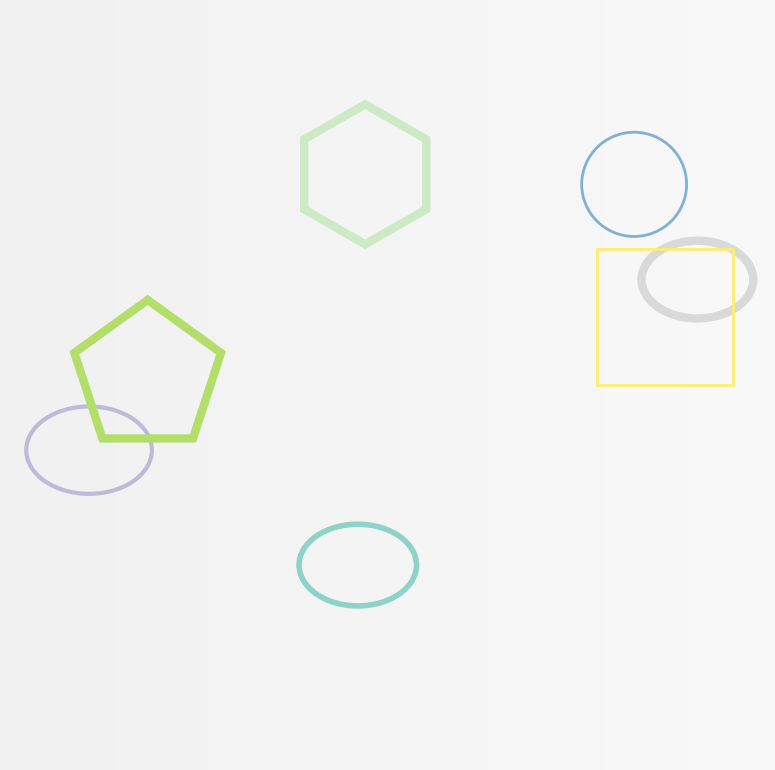[{"shape": "oval", "thickness": 2, "radius": 0.38, "center": [0.462, 0.266]}, {"shape": "oval", "thickness": 1.5, "radius": 0.41, "center": [0.115, 0.415]}, {"shape": "circle", "thickness": 1, "radius": 0.34, "center": [0.818, 0.761]}, {"shape": "pentagon", "thickness": 3, "radius": 0.5, "center": [0.191, 0.511]}, {"shape": "oval", "thickness": 3, "radius": 0.36, "center": [0.9, 0.637]}, {"shape": "hexagon", "thickness": 3, "radius": 0.45, "center": [0.471, 0.774]}, {"shape": "square", "thickness": 1, "radius": 0.44, "center": [0.858, 0.588]}]